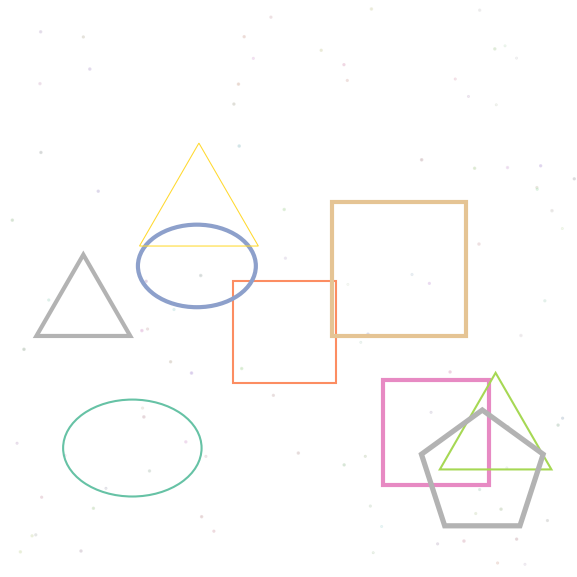[{"shape": "oval", "thickness": 1, "radius": 0.6, "center": [0.229, 0.223]}, {"shape": "square", "thickness": 1, "radius": 0.44, "center": [0.493, 0.424]}, {"shape": "oval", "thickness": 2, "radius": 0.51, "center": [0.341, 0.539]}, {"shape": "square", "thickness": 2, "radius": 0.46, "center": [0.755, 0.25]}, {"shape": "triangle", "thickness": 1, "radius": 0.56, "center": [0.858, 0.242]}, {"shape": "triangle", "thickness": 0.5, "radius": 0.59, "center": [0.344, 0.633]}, {"shape": "square", "thickness": 2, "radius": 0.58, "center": [0.691, 0.534]}, {"shape": "triangle", "thickness": 2, "radius": 0.47, "center": [0.144, 0.464]}, {"shape": "pentagon", "thickness": 2.5, "radius": 0.55, "center": [0.835, 0.178]}]